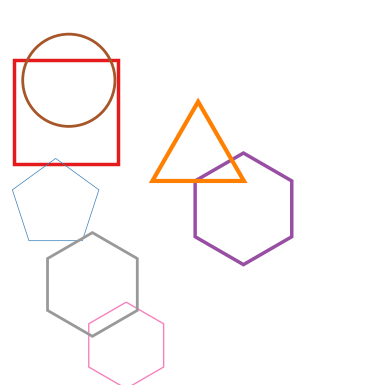[{"shape": "square", "thickness": 2.5, "radius": 0.68, "center": [0.171, 0.708]}, {"shape": "pentagon", "thickness": 0.5, "radius": 0.59, "center": [0.145, 0.47]}, {"shape": "hexagon", "thickness": 2.5, "radius": 0.72, "center": [0.632, 0.458]}, {"shape": "triangle", "thickness": 3, "radius": 0.69, "center": [0.515, 0.599]}, {"shape": "circle", "thickness": 2, "radius": 0.6, "center": [0.179, 0.792]}, {"shape": "hexagon", "thickness": 1, "radius": 0.56, "center": [0.328, 0.103]}, {"shape": "hexagon", "thickness": 2, "radius": 0.67, "center": [0.24, 0.261]}]